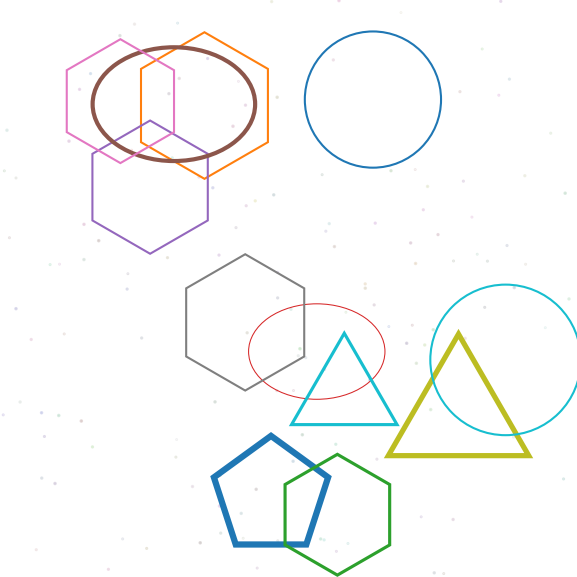[{"shape": "circle", "thickness": 1, "radius": 0.59, "center": [0.646, 0.827]}, {"shape": "pentagon", "thickness": 3, "radius": 0.52, "center": [0.469, 0.14]}, {"shape": "hexagon", "thickness": 1, "radius": 0.63, "center": [0.354, 0.816]}, {"shape": "hexagon", "thickness": 1.5, "radius": 0.52, "center": [0.584, 0.108]}, {"shape": "oval", "thickness": 0.5, "radius": 0.59, "center": [0.549, 0.39]}, {"shape": "hexagon", "thickness": 1, "radius": 0.58, "center": [0.26, 0.675]}, {"shape": "oval", "thickness": 2, "radius": 0.7, "center": [0.301, 0.819]}, {"shape": "hexagon", "thickness": 1, "radius": 0.54, "center": [0.208, 0.824]}, {"shape": "hexagon", "thickness": 1, "radius": 0.59, "center": [0.425, 0.441]}, {"shape": "triangle", "thickness": 2.5, "radius": 0.7, "center": [0.794, 0.28]}, {"shape": "circle", "thickness": 1, "radius": 0.65, "center": [0.875, 0.376]}, {"shape": "triangle", "thickness": 1.5, "radius": 0.53, "center": [0.596, 0.317]}]